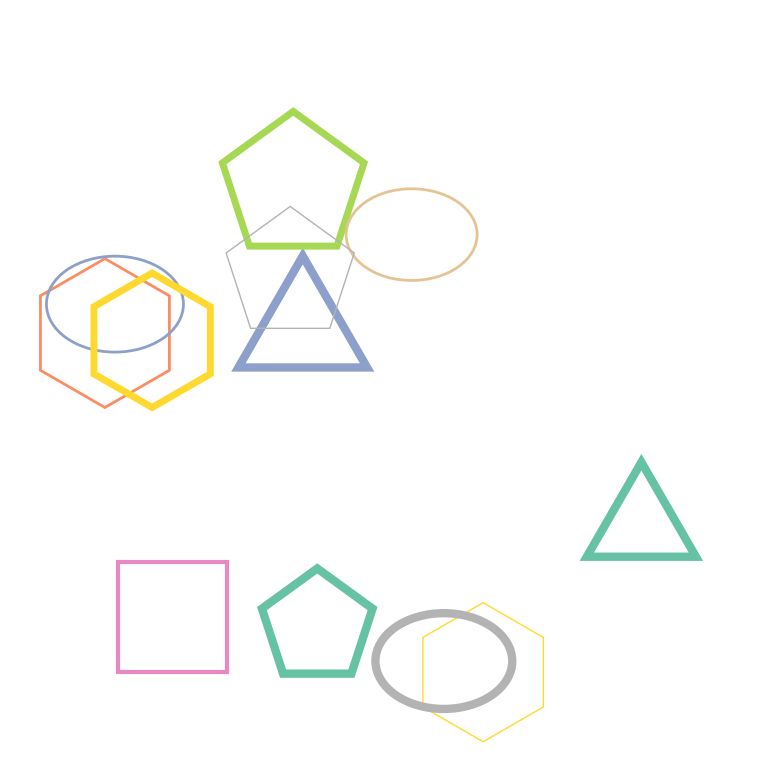[{"shape": "triangle", "thickness": 3, "radius": 0.41, "center": [0.833, 0.318]}, {"shape": "pentagon", "thickness": 3, "radius": 0.38, "center": [0.412, 0.186]}, {"shape": "hexagon", "thickness": 1, "radius": 0.48, "center": [0.136, 0.567]}, {"shape": "triangle", "thickness": 3, "radius": 0.48, "center": [0.393, 0.571]}, {"shape": "oval", "thickness": 1, "radius": 0.44, "center": [0.149, 0.605]}, {"shape": "square", "thickness": 1.5, "radius": 0.36, "center": [0.224, 0.199]}, {"shape": "pentagon", "thickness": 2.5, "radius": 0.48, "center": [0.381, 0.759]}, {"shape": "hexagon", "thickness": 2.5, "radius": 0.44, "center": [0.198, 0.558]}, {"shape": "hexagon", "thickness": 0.5, "radius": 0.45, "center": [0.627, 0.127]}, {"shape": "oval", "thickness": 1, "radius": 0.43, "center": [0.535, 0.695]}, {"shape": "oval", "thickness": 3, "radius": 0.44, "center": [0.576, 0.141]}, {"shape": "pentagon", "thickness": 0.5, "radius": 0.44, "center": [0.377, 0.644]}]